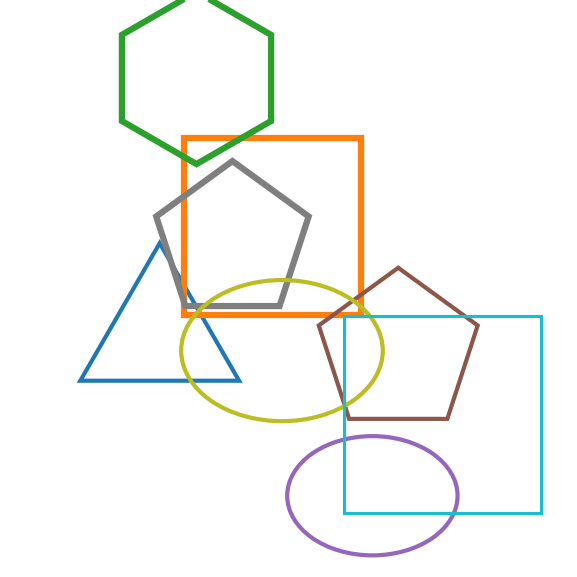[{"shape": "triangle", "thickness": 2, "radius": 0.79, "center": [0.277, 0.419]}, {"shape": "square", "thickness": 3, "radius": 0.76, "center": [0.472, 0.607]}, {"shape": "hexagon", "thickness": 3, "radius": 0.75, "center": [0.34, 0.864]}, {"shape": "oval", "thickness": 2, "radius": 0.74, "center": [0.645, 0.141]}, {"shape": "pentagon", "thickness": 2, "radius": 0.72, "center": [0.69, 0.391]}, {"shape": "pentagon", "thickness": 3, "radius": 0.69, "center": [0.402, 0.581]}, {"shape": "oval", "thickness": 2, "radius": 0.87, "center": [0.488, 0.392]}, {"shape": "square", "thickness": 1.5, "radius": 0.85, "center": [0.766, 0.282]}]